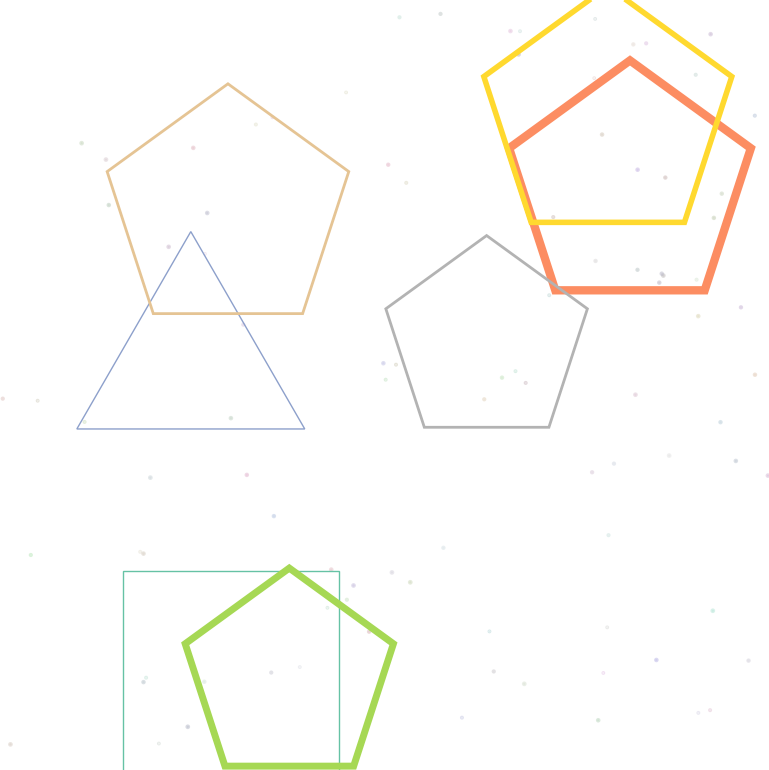[{"shape": "square", "thickness": 0.5, "radius": 0.7, "center": [0.3, 0.118]}, {"shape": "pentagon", "thickness": 3, "radius": 0.83, "center": [0.818, 0.756]}, {"shape": "triangle", "thickness": 0.5, "radius": 0.85, "center": [0.248, 0.528]}, {"shape": "pentagon", "thickness": 2.5, "radius": 0.71, "center": [0.376, 0.12]}, {"shape": "pentagon", "thickness": 2, "radius": 0.85, "center": [0.789, 0.848]}, {"shape": "pentagon", "thickness": 1, "radius": 0.82, "center": [0.296, 0.726]}, {"shape": "pentagon", "thickness": 1, "radius": 0.69, "center": [0.632, 0.556]}]